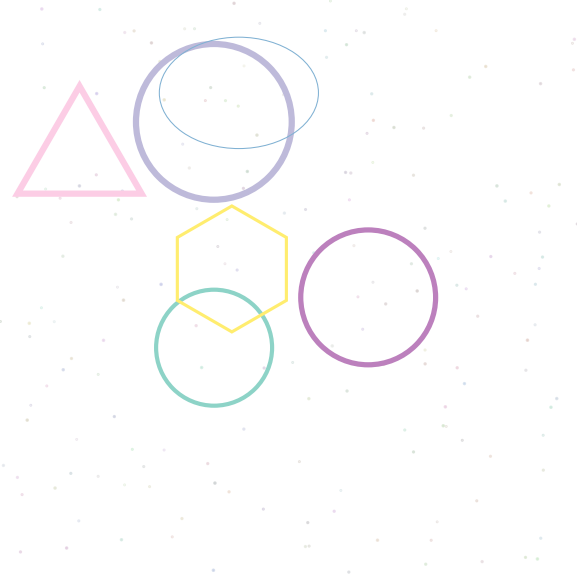[{"shape": "circle", "thickness": 2, "radius": 0.5, "center": [0.371, 0.397]}, {"shape": "circle", "thickness": 3, "radius": 0.67, "center": [0.37, 0.788]}, {"shape": "oval", "thickness": 0.5, "radius": 0.69, "center": [0.414, 0.838]}, {"shape": "triangle", "thickness": 3, "radius": 0.62, "center": [0.138, 0.726]}, {"shape": "circle", "thickness": 2.5, "radius": 0.58, "center": [0.638, 0.484]}, {"shape": "hexagon", "thickness": 1.5, "radius": 0.55, "center": [0.401, 0.533]}]